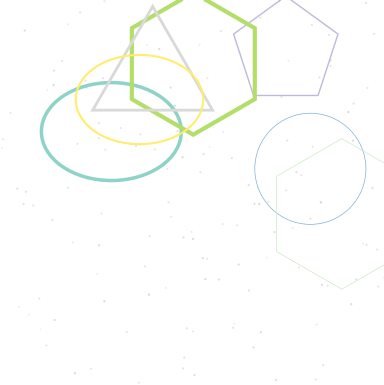[{"shape": "oval", "thickness": 2.5, "radius": 0.91, "center": [0.289, 0.658]}, {"shape": "pentagon", "thickness": 1, "radius": 0.71, "center": [0.742, 0.867]}, {"shape": "circle", "thickness": 0.5, "radius": 0.72, "center": [0.806, 0.562]}, {"shape": "hexagon", "thickness": 3, "radius": 0.92, "center": [0.502, 0.835]}, {"shape": "triangle", "thickness": 2, "radius": 0.9, "center": [0.396, 0.804]}, {"shape": "hexagon", "thickness": 0.5, "radius": 0.98, "center": [0.888, 0.444]}, {"shape": "oval", "thickness": 1.5, "radius": 0.83, "center": [0.362, 0.741]}]